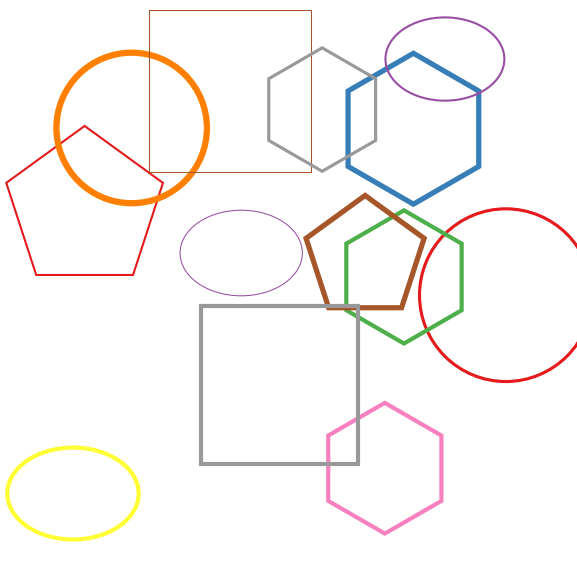[{"shape": "circle", "thickness": 1.5, "radius": 0.75, "center": [0.876, 0.488]}, {"shape": "pentagon", "thickness": 1, "radius": 0.71, "center": [0.147, 0.638]}, {"shape": "hexagon", "thickness": 2.5, "radius": 0.65, "center": [0.716, 0.776]}, {"shape": "hexagon", "thickness": 2, "radius": 0.58, "center": [0.7, 0.52]}, {"shape": "oval", "thickness": 0.5, "radius": 0.53, "center": [0.418, 0.561]}, {"shape": "oval", "thickness": 1, "radius": 0.51, "center": [0.77, 0.897]}, {"shape": "circle", "thickness": 3, "radius": 0.65, "center": [0.228, 0.778]}, {"shape": "oval", "thickness": 2, "radius": 0.57, "center": [0.126, 0.145]}, {"shape": "square", "thickness": 0.5, "radius": 0.7, "center": [0.398, 0.841]}, {"shape": "pentagon", "thickness": 2.5, "radius": 0.54, "center": [0.632, 0.553]}, {"shape": "hexagon", "thickness": 2, "radius": 0.57, "center": [0.666, 0.188]}, {"shape": "hexagon", "thickness": 1.5, "radius": 0.53, "center": [0.558, 0.809]}, {"shape": "square", "thickness": 2, "radius": 0.68, "center": [0.484, 0.332]}]